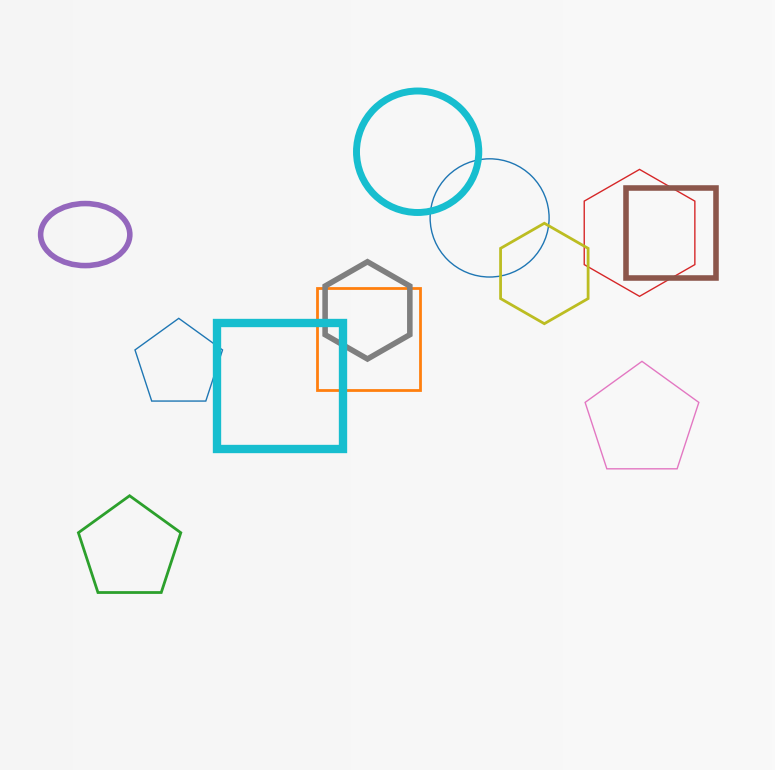[{"shape": "pentagon", "thickness": 0.5, "radius": 0.3, "center": [0.231, 0.527]}, {"shape": "circle", "thickness": 0.5, "radius": 0.38, "center": [0.632, 0.717]}, {"shape": "square", "thickness": 1, "radius": 0.33, "center": [0.476, 0.56]}, {"shape": "pentagon", "thickness": 1, "radius": 0.35, "center": [0.167, 0.287]}, {"shape": "hexagon", "thickness": 0.5, "radius": 0.41, "center": [0.825, 0.698]}, {"shape": "oval", "thickness": 2, "radius": 0.29, "center": [0.11, 0.695]}, {"shape": "square", "thickness": 2, "radius": 0.29, "center": [0.866, 0.697]}, {"shape": "pentagon", "thickness": 0.5, "radius": 0.39, "center": [0.828, 0.454]}, {"shape": "hexagon", "thickness": 2, "radius": 0.32, "center": [0.474, 0.597]}, {"shape": "hexagon", "thickness": 1, "radius": 0.33, "center": [0.702, 0.645]}, {"shape": "square", "thickness": 3, "radius": 0.41, "center": [0.362, 0.499]}, {"shape": "circle", "thickness": 2.5, "radius": 0.39, "center": [0.539, 0.803]}]